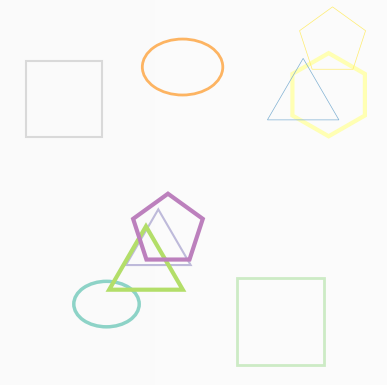[{"shape": "oval", "thickness": 2.5, "radius": 0.42, "center": [0.275, 0.21]}, {"shape": "hexagon", "thickness": 3, "radius": 0.54, "center": [0.848, 0.754]}, {"shape": "triangle", "thickness": 1.5, "radius": 0.48, "center": [0.408, 0.36]}, {"shape": "triangle", "thickness": 0.5, "radius": 0.53, "center": [0.782, 0.742]}, {"shape": "oval", "thickness": 2, "radius": 0.52, "center": [0.471, 0.826]}, {"shape": "triangle", "thickness": 3, "radius": 0.55, "center": [0.377, 0.302]}, {"shape": "square", "thickness": 1.5, "radius": 0.49, "center": [0.165, 0.742]}, {"shape": "pentagon", "thickness": 3, "radius": 0.47, "center": [0.433, 0.402]}, {"shape": "square", "thickness": 2, "radius": 0.56, "center": [0.724, 0.165]}, {"shape": "pentagon", "thickness": 0.5, "radius": 0.45, "center": [0.858, 0.893]}]